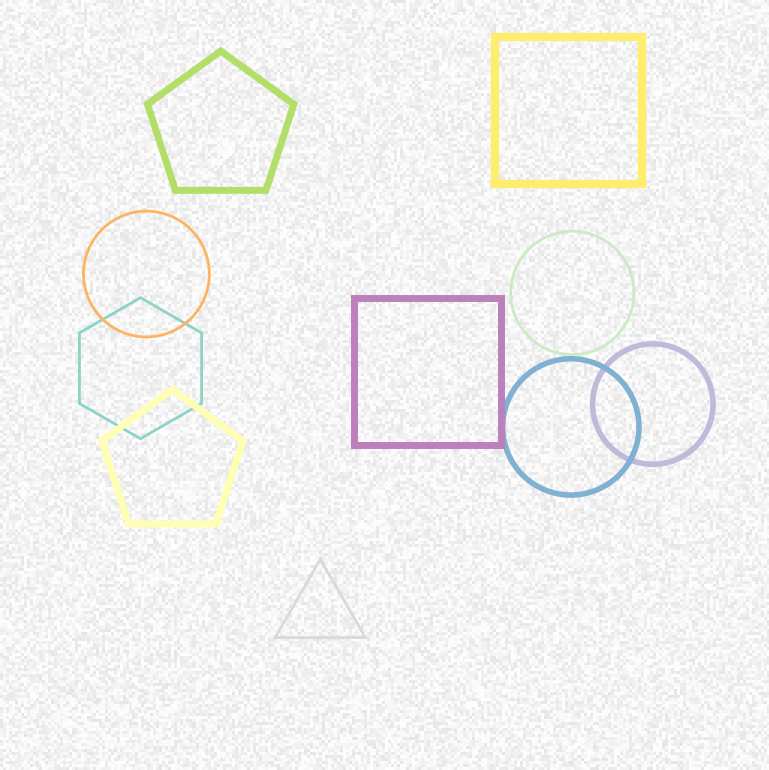[{"shape": "hexagon", "thickness": 1, "radius": 0.46, "center": [0.182, 0.522]}, {"shape": "pentagon", "thickness": 2.5, "radius": 0.48, "center": [0.224, 0.398]}, {"shape": "circle", "thickness": 2, "radius": 0.39, "center": [0.848, 0.475]}, {"shape": "circle", "thickness": 2, "radius": 0.44, "center": [0.741, 0.446]}, {"shape": "circle", "thickness": 1, "radius": 0.41, "center": [0.19, 0.644]}, {"shape": "pentagon", "thickness": 2.5, "radius": 0.5, "center": [0.287, 0.834]}, {"shape": "triangle", "thickness": 1, "radius": 0.34, "center": [0.416, 0.206]}, {"shape": "square", "thickness": 2.5, "radius": 0.48, "center": [0.555, 0.517]}, {"shape": "circle", "thickness": 1, "radius": 0.4, "center": [0.743, 0.62]}, {"shape": "square", "thickness": 3, "radius": 0.48, "center": [0.739, 0.857]}]